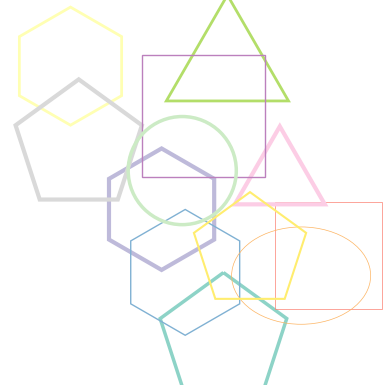[{"shape": "pentagon", "thickness": 2.5, "radius": 0.86, "center": [0.58, 0.119]}, {"shape": "hexagon", "thickness": 2, "radius": 0.77, "center": [0.183, 0.828]}, {"shape": "hexagon", "thickness": 3, "radius": 0.79, "center": [0.42, 0.457]}, {"shape": "square", "thickness": 0.5, "radius": 0.69, "center": [0.854, 0.337]}, {"shape": "hexagon", "thickness": 1, "radius": 0.82, "center": [0.481, 0.293]}, {"shape": "oval", "thickness": 0.5, "radius": 0.9, "center": [0.782, 0.284]}, {"shape": "triangle", "thickness": 2, "radius": 0.92, "center": [0.591, 0.829]}, {"shape": "triangle", "thickness": 3, "radius": 0.67, "center": [0.727, 0.537]}, {"shape": "pentagon", "thickness": 3, "radius": 0.86, "center": [0.205, 0.621]}, {"shape": "square", "thickness": 1, "radius": 0.79, "center": [0.529, 0.698]}, {"shape": "circle", "thickness": 2.5, "radius": 0.7, "center": [0.473, 0.557]}, {"shape": "pentagon", "thickness": 1.5, "radius": 0.77, "center": [0.649, 0.348]}]